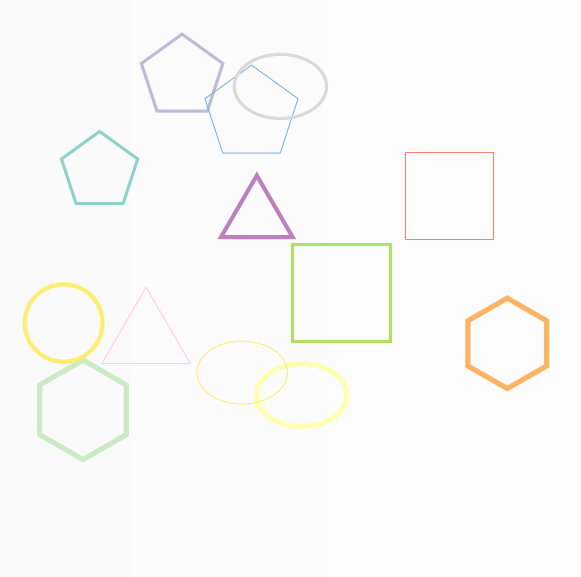[{"shape": "pentagon", "thickness": 1.5, "radius": 0.34, "center": [0.171, 0.702]}, {"shape": "oval", "thickness": 2.5, "radius": 0.39, "center": [0.519, 0.315]}, {"shape": "pentagon", "thickness": 1.5, "radius": 0.37, "center": [0.313, 0.866]}, {"shape": "square", "thickness": 0.5, "radius": 0.38, "center": [0.772, 0.661]}, {"shape": "pentagon", "thickness": 0.5, "radius": 0.42, "center": [0.433, 0.802]}, {"shape": "hexagon", "thickness": 2.5, "radius": 0.39, "center": [0.873, 0.405]}, {"shape": "square", "thickness": 1.5, "radius": 0.42, "center": [0.587, 0.492]}, {"shape": "triangle", "thickness": 0.5, "radius": 0.44, "center": [0.251, 0.414]}, {"shape": "oval", "thickness": 1.5, "radius": 0.4, "center": [0.482, 0.849]}, {"shape": "triangle", "thickness": 2, "radius": 0.36, "center": [0.442, 0.624]}, {"shape": "hexagon", "thickness": 2.5, "radius": 0.43, "center": [0.143, 0.289]}, {"shape": "circle", "thickness": 2, "radius": 0.33, "center": [0.11, 0.44]}, {"shape": "oval", "thickness": 0.5, "radius": 0.39, "center": [0.417, 0.354]}]